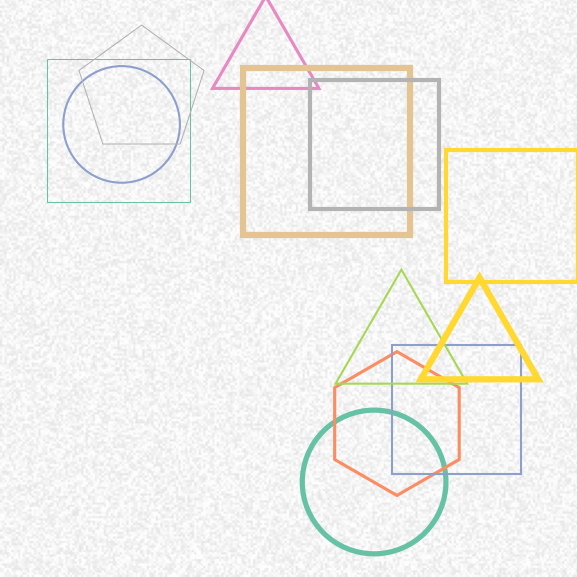[{"shape": "square", "thickness": 0.5, "radius": 0.62, "center": [0.206, 0.773]}, {"shape": "circle", "thickness": 2.5, "radius": 0.62, "center": [0.648, 0.165]}, {"shape": "hexagon", "thickness": 1.5, "radius": 0.62, "center": [0.687, 0.266]}, {"shape": "square", "thickness": 1, "radius": 0.56, "center": [0.791, 0.289]}, {"shape": "circle", "thickness": 1, "radius": 0.5, "center": [0.211, 0.784]}, {"shape": "triangle", "thickness": 1.5, "radius": 0.53, "center": [0.46, 0.899]}, {"shape": "triangle", "thickness": 1, "radius": 0.66, "center": [0.695, 0.401]}, {"shape": "square", "thickness": 2, "radius": 0.57, "center": [0.886, 0.625]}, {"shape": "triangle", "thickness": 3, "radius": 0.59, "center": [0.83, 0.401]}, {"shape": "square", "thickness": 3, "radius": 0.72, "center": [0.565, 0.737]}, {"shape": "square", "thickness": 2, "radius": 0.56, "center": [0.648, 0.749]}, {"shape": "pentagon", "thickness": 0.5, "radius": 0.57, "center": [0.245, 0.842]}]